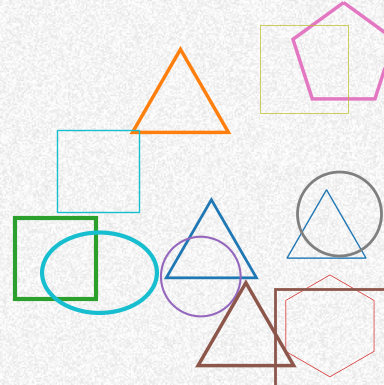[{"shape": "triangle", "thickness": 1, "radius": 0.59, "center": [0.848, 0.389]}, {"shape": "triangle", "thickness": 2, "radius": 0.68, "center": [0.549, 0.346]}, {"shape": "triangle", "thickness": 2.5, "radius": 0.72, "center": [0.469, 0.728]}, {"shape": "square", "thickness": 3, "radius": 0.53, "center": [0.143, 0.328]}, {"shape": "hexagon", "thickness": 0.5, "radius": 0.66, "center": [0.857, 0.154]}, {"shape": "circle", "thickness": 1.5, "radius": 0.52, "center": [0.521, 0.282]}, {"shape": "triangle", "thickness": 2.5, "radius": 0.72, "center": [0.639, 0.122]}, {"shape": "square", "thickness": 2, "radius": 0.74, "center": [0.864, 0.101]}, {"shape": "pentagon", "thickness": 2.5, "radius": 0.69, "center": [0.893, 0.855]}, {"shape": "circle", "thickness": 2, "radius": 0.55, "center": [0.882, 0.444]}, {"shape": "square", "thickness": 0.5, "radius": 0.57, "center": [0.79, 0.821]}, {"shape": "oval", "thickness": 3, "radius": 0.75, "center": [0.258, 0.292]}, {"shape": "square", "thickness": 1, "radius": 0.53, "center": [0.255, 0.556]}]